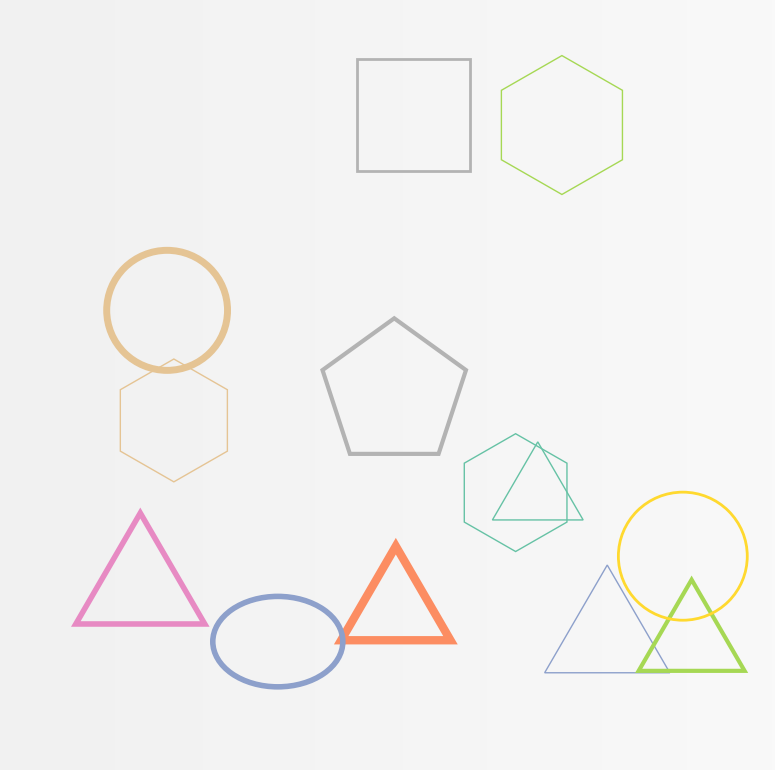[{"shape": "hexagon", "thickness": 0.5, "radius": 0.38, "center": [0.665, 0.36]}, {"shape": "triangle", "thickness": 0.5, "radius": 0.34, "center": [0.694, 0.359]}, {"shape": "triangle", "thickness": 3, "radius": 0.41, "center": [0.511, 0.209]}, {"shape": "triangle", "thickness": 0.5, "radius": 0.47, "center": [0.784, 0.173]}, {"shape": "oval", "thickness": 2, "radius": 0.42, "center": [0.358, 0.167]}, {"shape": "triangle", "thickness": 2, "radius": 0.48, "center": [0.181, 0.238]}, {"shape": "hexagon", "thickness": 0.5, "radius": 0.45, "center": [0.725, 0.838]}, {"shape": "triangle", "thickness": 1.5, "radius": 0.39, "center": [0.892, 0.168]}, {"shape": "circle", "thickness": 1, "radius": 0.42, "center": [0.881, 0.278]}, {"shape": "circle", "thickness": 2.5, "radius": 0.39, "center": [0.216, 0.597]}, {"shape": "hexagon", "thickness": 0.5, "radius": 0.4, "center": [0.224, 0.454]}, {"shape": "pentagon", "thickness": 1.5, "radius": 0.49, "center": [0.509, 0.489]}, {"shape": "square", "thickness": 1, "radius": 0.36, "center": [0.534, 0.851]}]